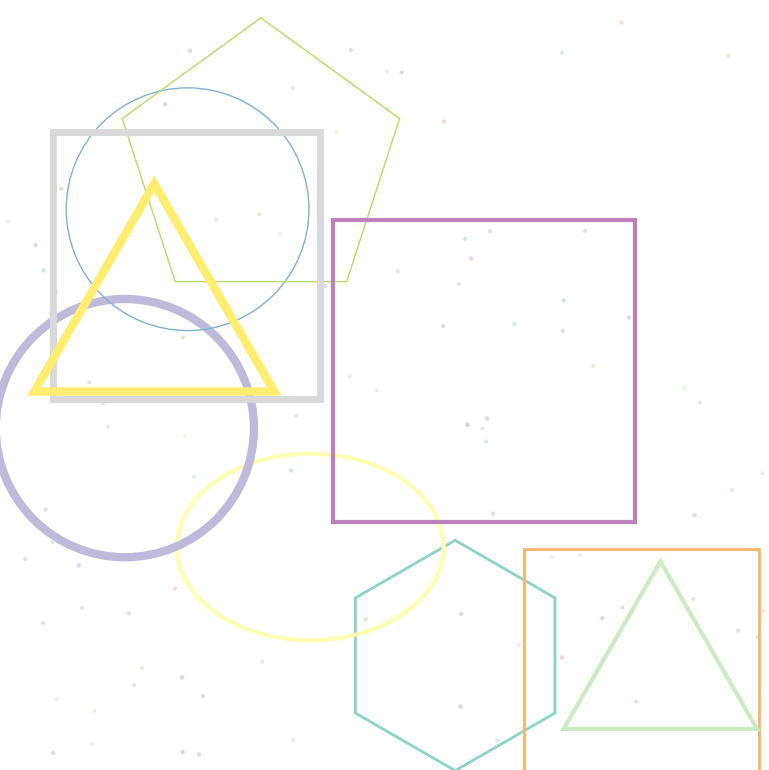[{"shape": "hexagon", "thickness": 1, "radius": 0.75, "center": [0.591, 0.149]}, {"shape": "oval", "thickness": 1.5, "radius": 0.87, "center": [0.403, 0.29]}, {"shape": "circle", "thickness": 3, "radius": 0.84, "center": [0.162, 0.444]}, {"shape": "circle", "thickness": 0.5, "radius": 0.79, "center": [0.244, 0.728]}, {"shape": "square", "thickness": 1, "radius": 0.76, "center": [0.833, 0.134]}, {"shape": "pentagon", "thickness": 0.5, "radius": 0.95, "center": [0.339, 0.787]}, {"shape": "square", "thickness": 2.5, "radius": 0.87, "center": [0.242, 0.656]}, {"shape": "square", "thickness": 1.5, "radius": 0.98, "center": [0.629, 0.518]}, {"shape": "triangle", "thickness": 1.5, "radius": 0.73, "center": [0.858, 0.126]}, {"shape": "triangle", "thickness": 3, "radius": 0.9, "center": [0.2, 0.581]}]